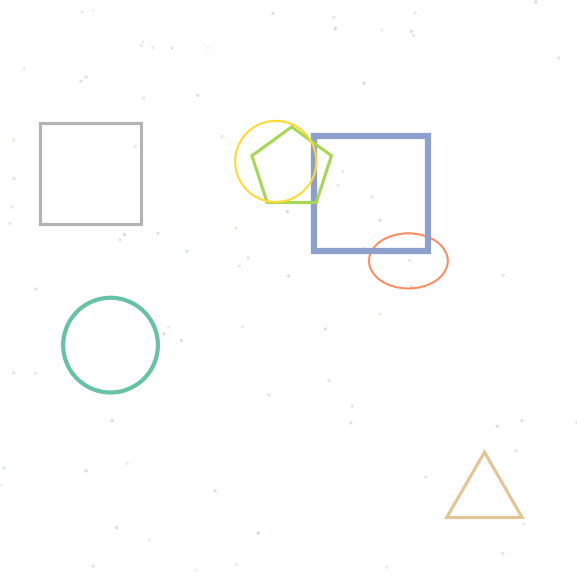[{"shape": "circle", "thickness": 2, "radius": 0.41, "center": [0.191, 0.401]}, {"shape": "oval", "thickness": 1, "radius": 0.34, "center": [0.707, 0.547]}, {"shape": "square", "thickness": 3, "radius": 0.5, "center": [0.642, 0.664]}, {"shape": "pentagon", "thickness": 1.5, "radius": 0.36, "center": [0.505, 0.707]}, {"shape": "circle", "thickness": 1, "radius": 0.35, "center": [0.478, 0.72]}, {"shape": "triangle", "thickness": 1.5, "radius": 0.38, "center": [0.839, 0.141]}, {"shape": "square", "thickness": 1.5, "radius": 0.44, "center": [0.156, 0.699]}]